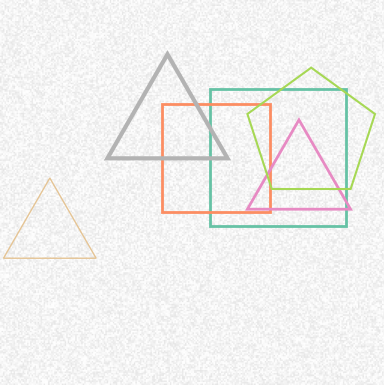[{"shape": "square", "thickness": 2, "radius": 0.89, "center": [0.722, 0.591]}, {"shape": "square", "thickness": 2, "radius": 0.7, "center": [0.562, 0.591]}, {"shape": "triangle", "thickness": 2, "radius": 0.77, "center": [0.777, 0.534]}, {"shape": "pentagon", "thickness": 1.5, "radius": 0.87, "center": [0.808, 0.65]}, {"shape": "triangle", "thickness": 1, "radius": 0.69, "center": [0.129, 0.399]}, {"shape": "triangle", "thickness": 3, "radius": 0.9, "center": [0.435, 0.679]}]